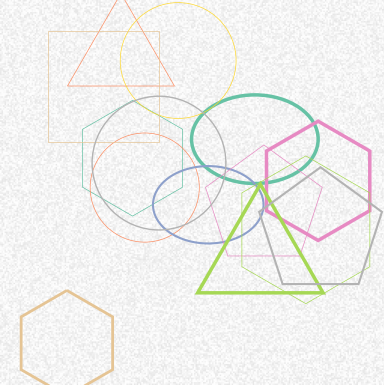[{"shape": "oval", "thickness": 2.5, "radius": 0.82, "center": [0.662, 0.638]}, {"shape": "hexagon", "thickness": 0.5, "radius": 0.75, "center": [0.344, 0.589]}, {"shape": "triangle", "thickness": 0.5, "radius": 0.8, "center": [0.314, 0.857]}, {"shape": "circle", "thickness": 0.5, "radius": 0.71, "center": [0.376, 0.513]}, {"shape": "oval", "thickness": 1.5, "radius": 0.72, "center": [0.541, 0.468]}, {"shape": "pentagon", "thickness": 0.5, "radius": 0.8, "center": [0.685, 0.464]}, {"shape": "hexagon", "thickness": 2.5, "radius": 0.77, "center": [0.826, 0.53]}, {"shape": "hexagon", "thickness": 0.5, "radius": 0.96, "center": [0.794, 0.403]}, {"shape": "triangle", "thickness": 2.5, "radius": 0.94, "center": [0.676, 0.333]}, {"shape": "circle", "thickness": 0.5, "radius": 0.75, "center": [0.463, 0.843]}, {"shape": "hexagon", "thickness": 2, "radius": 0.69, "center": [0.174, 0.108]}, {"shape": "square", "thickness": 0.5, "radius": 0.72, "center": [0.268, 0.775]}, {"shape": "circle", "thickness": 1, "radius": 0.87, "center": [0.413, 0.576]}, {"shape": "pentagon", "thickness": 1.5, "radius": 0.84, "center": [0.833, 0.398]}]